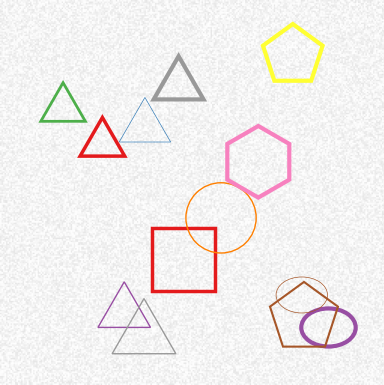[{"shape": "triangle", "thickness": 2.5, "radius": 0.33, "center": [0.266, 0.628]}, {"shape": "square", "thickness": 2.5, "radius": 0.41, "center": [0.477, 0.325]}, {"shape": "triangle", "thickness": 0.5, "radius": 0.39, "center": [0.376, 0.67]}, {"shape": "triangle", "thickness": 2, "radius": 0.33, "center": [0.164, 0.718]}, {"shape": "oval", "thickness": 3, "radius": 0.35, "center": [0.853, 0.149]}, {"shape": "triangle", "thickness": 1, "radius": 0.39, "center": [0.323, 0.189]}, {"shape": "circle", "thickness": 1, "radius": 0.46, "center": [0.574, 0.434]}, {"shape": "pentagon", "thickness": 3, "radius": 0.41, "center": [0.76, 0.856]}, {"shape": "pentagon", "thickness": 1.5, "radius": 0.46, "center": [0.79, 0.175]}, {"shape": "oval", "thickness": 0.5, "radius": 0.33, "center": [0.784, 0.234]}, {"shape": "hexagon", "thickness": 3, "radius": 0.46, "center": [0.671, 0.58]}, {"shape": "triangle", "thickness": 3, "radius": 0.37, "center": [0.464, 0.779]}, {"shape": "triangle", "thickness": 1, "radius": 0.48, "center": [0.374, 0.129]}]